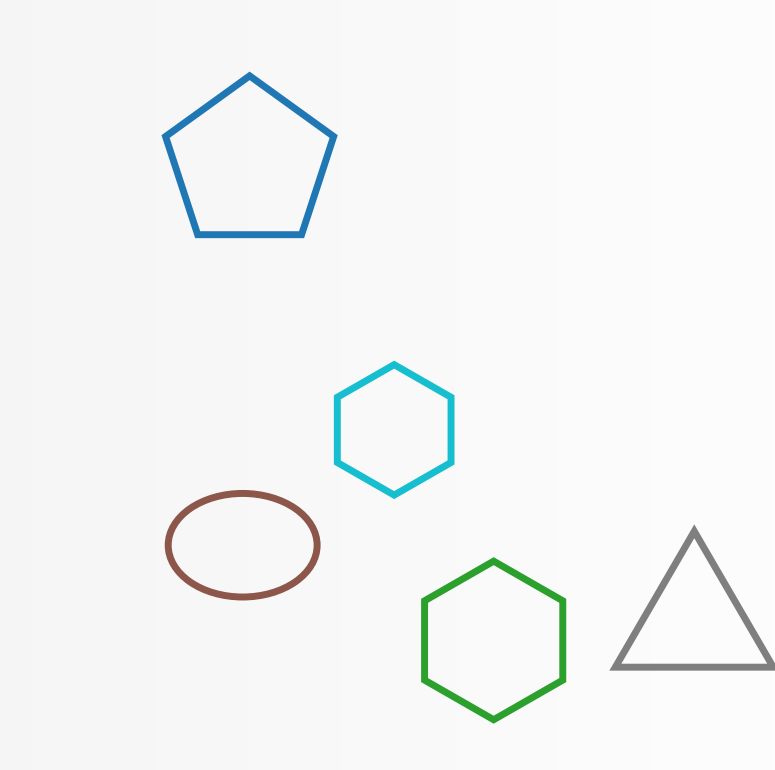[{"shape": "pentagon", "thickness": 2.5, "radius": 0.57, "center": [0.322, 0.787]}, {"shape": "hexagon", "thickness": 2.5, "radius": 0.51, "center": [0.637, 0.168]}, {"shape": "oval", "thickness": 2.5, "radius": 0.48, "center": [0.313, 0.292]}, {"shape": "triangle", "thickness": 2.5, "radius": 0.59, "center": [0.896, 0.192]}, {"shape": "hexagon", "thickness": 2.5, "radius": 0.42, "center": [0.509, 0.442]}]